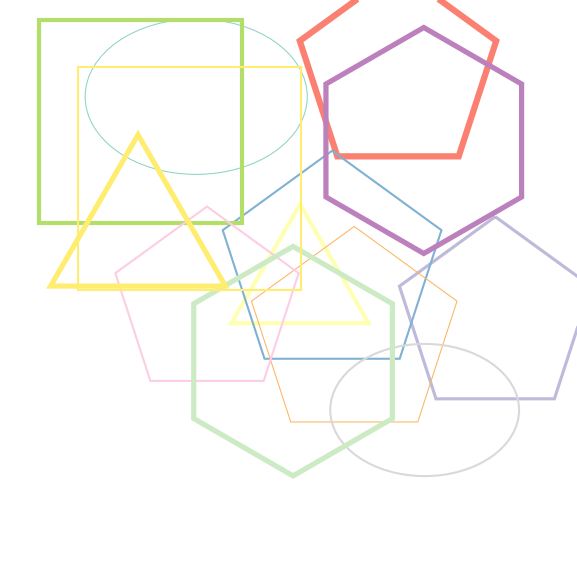[{"shape": "oval", "thickness": 0.5, "radius": 0.96, "center": [0.34, 0.832]}, {"shape": "triangle", "thickness": 2, "radius": 0.69, "center": [0.52, 0.508]}, {"shape": "pentagon", "thickness": 1.5, "radius": 0.87, "center": [0.858, 0.45]}, {"shape": "pentagon", "thickness": 3, "radius": 0.89, "center": [0.689, 0.873]}, {"shape": "pentagon", "thickness": 1, "radius": 1.0, "center": [0.575, 0.539]}, {"shape": "pentagon", "thickness": 0.5, "radius": 0.94, "center": [0.613, 0.42]}, {"shape": "square", "thickness": 2, "radius": 0.88, "center": [0.243, 0.789]}, {"shape": "pentagon", "thickness": 1, "radius": 0.83, "center": [0.358, 0.475]}, {"shape": "oval", "thickness": 1, "radius": 0.82, "center": [0.735, 0.289]}, {"shape": "hexagon", "thickness": 2.5, "radius": 0.98, "center": [0.734, 0.756]}, {"shape": "hexagon", "thickness": 2.5, "radius": 0.99, "center": [0.507, 0.374]}, {"shape": "square", "thickness": 1, "radius": 0.96, "center": [0.329, 0.689]}, {"shape": "triangle", "thickness": 2.5, "radius": 0.87, "center": [0.239, 0.591]}]